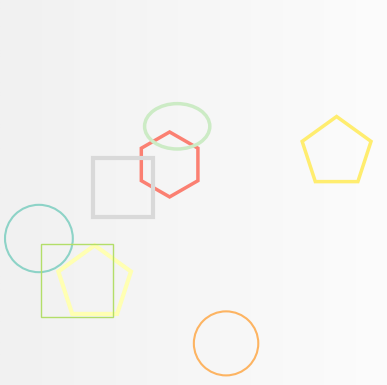[{"shape": "circle", "thickness": 1.5, "radius": 0.44, "center": [0.1, 0.381]}, {"shape": "pentagon", "thickness": 3, "radius": 0.49, "center": [0.244, 0.264]}, {"shape": "hexagon", "thickness": 2.5, "radius": 0.42, "center": [0.438, 0.573]}, {"shape": "circle", "thickness": 1.5, "radius": 0.42, "center": [0.583, 0.108]}, {"shape": "square", "thickness": 1, "radius": 0.47, "center": [0.199, 0.272]}, {"shape": "square", "thickness": 3, "radius": 0.39, "center": [0.318, 0.513]}, {"shape": "oval", "thickness": 2.5, "radius": 0.42, "center": [0.457, 0.672]}, {"shape": "pentagon", "thickness": 2.5, "radius": 0.47, "center": [0.869, 0.604]}]